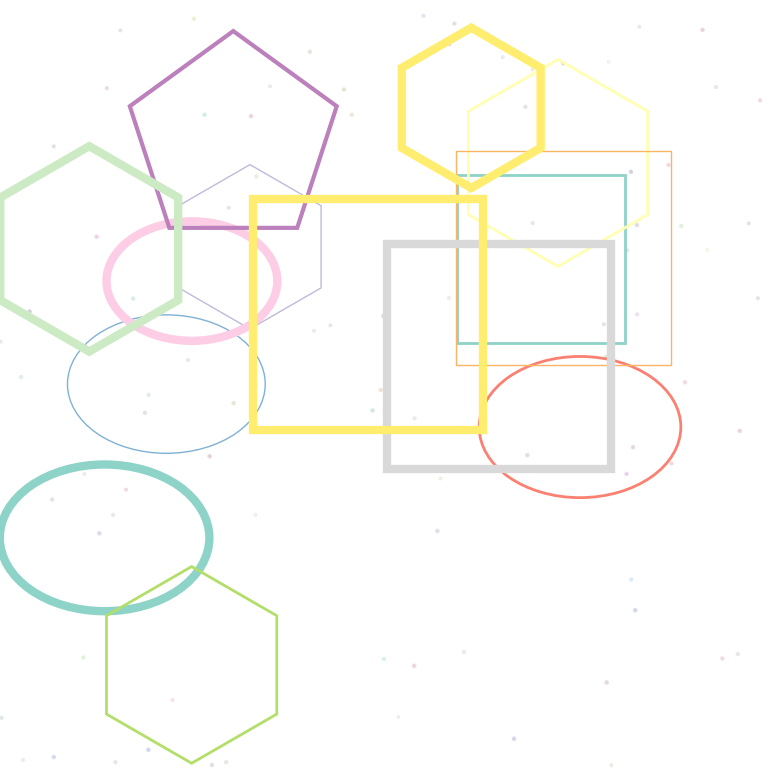[{"shape": "oval", "thickness": 3, "radius": 0.68, "center": [0.136, 0.302]}, {"shape": "square", "thickness": 1, "radius": 0.54, "center": [0.703, 0.663]}, {"shape": "hexagon", "thickness": 1, "radius": 0.67, "center": [0.725, 0.788]}, {"shape": "hexagon", "thickness": 0.5, "radius": 0.53, "center": [0.325, 0.679]}, {"shape": "oval", "thickness": 1, "radius": 0.65, "center": [0.753, 0.445]}, {"shape": "oval", "thickness": 0.5, "radius": 0.64, "center": [0.216, 0.501]}, {"shape": "square", "thickness": 0.5, "radius": 0.7, "center": [0.732, 0.664]}, {"shape": "hexagon", "thickness": 1, "radius": 0.64, "center": [0.249, 0.136]}, {"shape": "oval", "thickness": 3, "radius": 0.55, "center": [0.249, 0.635]}, {"shape": "square", "thickness": 3, "radius": 0.73, "center": [0.648, 0.537]}, {"shape": "pentagon", "thickness": 1.5, "radius": 0.71, "center": [0.303, 0.818]}, {"shape": "hexagon", "thickness": 3, "radius": 0.67, "center": [0.116, 0.677]}, {"shape": "hexagon", "thickness": 3, "radius": 0.52, "center": [0.612, 0.86]}, {"shape": "square", "thickness": 3, "radius": 0.75, "center": [0.478, 0.591]}]